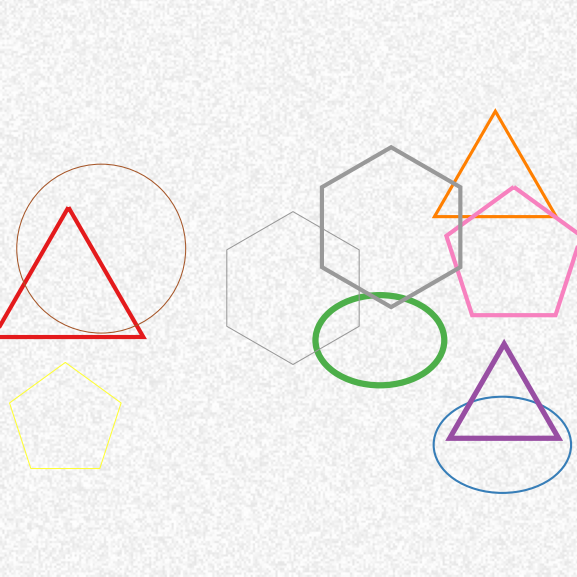[{"shape": "triangle", "thickness": 2, "radius": 0.75, "center": [0.118, 0.49]}, {"shape": "oval", "thickness": 1, "radius": 0.59, "center": [0.87, 0.229]}, {"shape": "oval", "thickness": 3, "radius": 0.56, "center": [0.658, 0.41]}, {"shape": "triangle", "thickness": 2.5, "radius": 0.54, "center": [0.873, 0.295]}, {"shape": "triangle", "thickness": 1.5, "radius": 0.61, "center": [0.858, 0.685]}, {"shape": "pentagon", "thickness": 0.5, "radius": 0.51, "center": [0.113, 0.27]}, {"shape": "circle", "thickness": 0.5, "radius": 0.73, "center": [0.175, 0.569]}, {"shape": "pentagon", "thickness": 2, "radius": 0.61, "center": [0.89, 0.553]}, {"shape": "hexagon", "thickness": 2, "radius": 0.69, "center": [0.677, 0.606]}, {"shape": "hexagon", "thickness": 0.5, "radius": 0.66, "center": [0.507, 0.5]}]